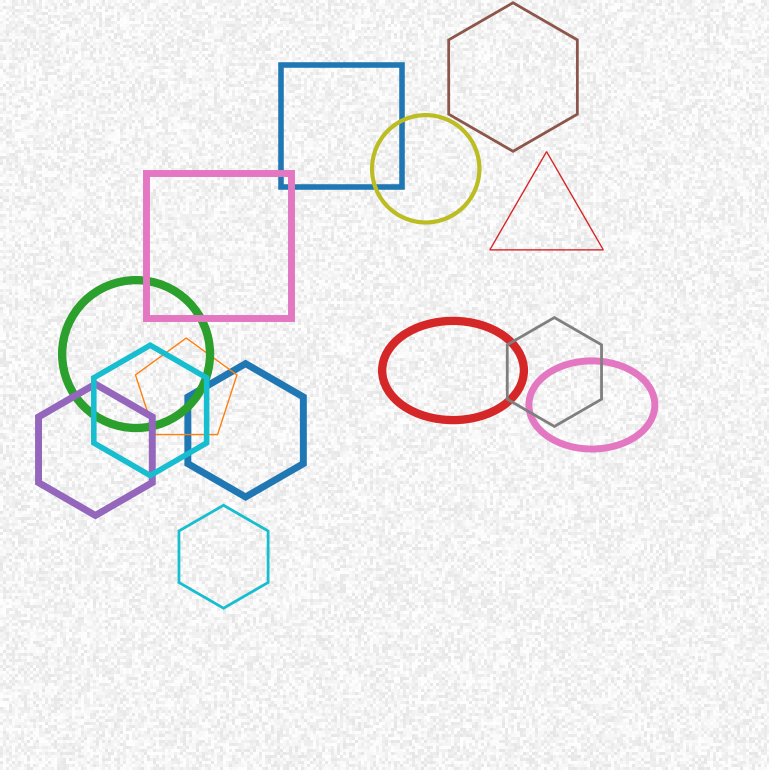[{"shape": "square", "thickness": 2, "radius": 0.39, "center": [0.444, 0.836]}, {"shape": "hexagon", "thickness": 2.5, "radius": 0.43, "center": [0.319, 0.441]}, {"shape": "pentagon", "thickness": 0.5, "radius": 0.35, "center": [0.242, 0.492]}, {"shape": "circle", "thickness": 3, "radius": 0.48, "center": [0.177, 0.54]}, {"shape": "triangle", "thickness": 0.5, "radius": 0.43, "center": [0.71, 0.718]}, {"shape": "oval", "thickness": 3, "radius": 0.46, "center": [0.588, 0.519]}, {"shape": "hexagon", "thickness": 2.5, "radius": 0.43, "center": [0.124, 0.416]}, {"shape": "hexagon", "thickness": 1, "radius": 0.48, "center": [0.666, 0.9]}, {"shape": "square", "thickness": 2.5, "radius": 0.47, "center": [0.284, 0.681]}, {"shape": "oval", "thickness": 2.5, "radius": 0.41, "center": [0.769, 0.474]}, {"shape": "hexagon", "thickness": 1, "radius": 0.35, "center": [0.72, 0.517]}, {"shape": "circle", "thickness": 1.5, "radius": 0.35, "center": [0.553, 0.781]}, {"shape": "hexagon", "thickness": 2, "radius": 0.42, "center": [0.195, 0.467]}, {"shape": "hexagon", "thickness": 1, "radius": 0.33, "center": [0.29, 0.277]}]